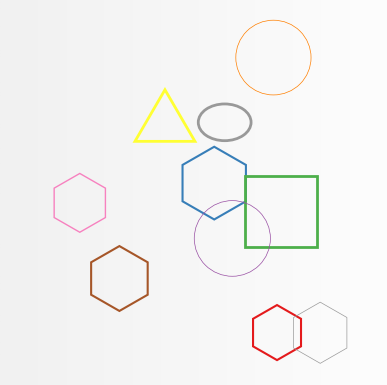[{"shape": "hexagon", "thickness": 1.5, "radius": 0.36, "center": [0.715, 0.136]}, {"shape": "hexagon", "thickness": 1.5, "radius": 0.47, "center": [0.553, 0.524]}, {"shape": "square", "thickness": 2, "radius": 0.46, "center": [0.726, 0.451]}, {"shape": "circle", "thickness": 0.5, "radius": 0.49, "center": [0.6, 0.381]}, {"shape": "circle", "thickness": 0.5, "radius": 0.49, "center": [0.706, 0.85]}, {"shape": "triangle", "thickness": 2, "radius": 0.45, "center": [0.426, 0.678]}, {"shape": "hexagon", "thickness": 1.5, "radius": 0.42, "center": [0.308, 0.277]}, {"shape": "hexagon", "thickness": 1, "radius": 0.38, "center": [0.206, 0.473]}, {"shape": "oval", "thickness": 2, "radius": 0.34, "center": [0.58, 0.682]}, {"shape": "hexagon", "thickness": 0.5, "radius": 0.4, "center": [0.826, 0.136]}]